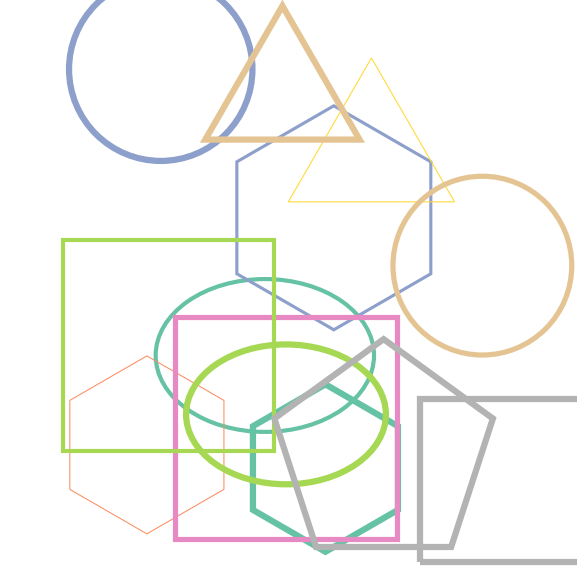[{"shape": "oval", "thickness": 2, "radius": 0.95, "center": [0.459, 0.384]}, {"shape": "hexagon", "thickness": 3, "radius": 0.72, "center": [0.564, 0.189]}, {"shape": "hexagon", "thickness": 0.5, "radius": 0.77, "center": [0.254, 0.229]}, {"shape": "circle", "thickness": 3, "radius": 0.79, "center": [0.278, 0.879]}, {"shape": "hexagon", "thickness": 1.5, "radius": 0.97, "center": [0.578, 0.622]}, {"shape": "square", "thickness": 2.5, "radius": 0.96, "center": [0.496, 0.259]}, {"shape": "square", "thickness": 2, "radius": 0.91, "center": [0.291, 0.401]}, {"shape": "oval", "thickness": 3, "radius": 0.86, "center": [0.495, 0.282]}, {"shape": "triangle", "thickness": 0.5, "radius": 0.83, "center": [0.643, 0.733]}, {"shape": "circle", "thickness": 2.5, "radius": 0.77, "center": [0.835, 0.539]}, {"shape": "triangle", "thickness": 3, "radius": 0.77, "center": [0.489, 0.835]}, {"shape": "pentagon", "thickness": 3, "radius": 0.99, "center": [0.664, 0.213]}, {"shape": "square", "thickness": 3, "radius": 0.7, "center": [0.867, 0.167]}]